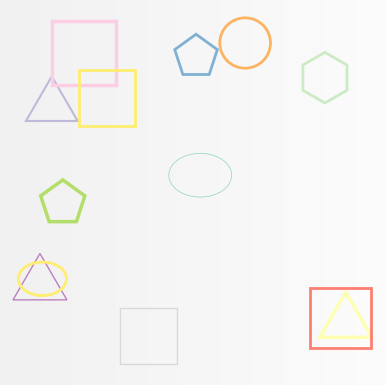[{"shape": "oval", "thickness": 0.5, "radius": 0.41, "center": [0.517, 0.545]}, {"shape": "triangle", "thickness": 2.5, "radius": 0.39, "center": [0.892, 0.163]}, {"shape": "triangle", "thickness": 1.5, "radius": 0.39, "center": [0.134, 0.724]}, {"shape": "square", "thickness": 2, "radius": 0.39, "center": [0.878, 0.174]}, {"shape": "pentagon", "thickness": 2, "radius": 0.29, "center": [0.506, 0.853]}, {"shape": "circle", "thickness": 2, "radius": 0.33, "center": [0.633, 0.888]}, {"shape": "pentagon", "thickness": 2.5, "radius": 0.3, "center": [0.162, 0.473]}, {"shape": "square", "thickness": 2.5, "radius": 0.41, "center": [0.217, 0.863]}, {"shape": "square", "thickness": 1, "radius": 0.37, "center": [0.384, 0.128]}, {"shape": "triangle", "thickness": 1, "radius": 0.4, "center": [0.103, 0.261]}, {"shape": "hexagon", "thickness": 2, "radius": 0.33, "center": [0.839, 0.798]}, {"shape": "square", "thickness": 2, "radius": 0.36, "center": [0.276, 0.746]}, {"shape": "oval", "thickness": 2, "radius": 0.31, "center": [0.109, 0.276]}]